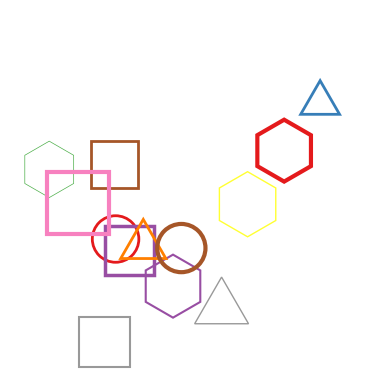[{"shape": "circle", "thickness": 2, "radius": 0.3, "center": [0.3, 0.379]}, {"shape": "hexagon", "thickness": 3, "radius": 0.4, "center": [0.738, 0.609]}, {"shape": "triangle", "thickness": 2, "radius": 0.29, "center": [0.832, 0.732]}, {"shape": "hexagon", "thickness": 0.5, "radius": 0.37, "center": [0.128, 0.56]}, {"shape": "square", "thickness": 2.5, "radius": 0.32, "center": [0.336, 0.349]}, {"shape": "hexagon", "thickness": 1.5, "radius": 0.41, "center": [0.449, 0.257]}, {"shape": "triangle", "thickness": 2, "radius": 0.34, "center": [0.372, 0.362]}, {"shape": "hexagon", "thickness": 1, "radius": 0.42, "center": [0.643, 0.469]}, {"shape": "square", "thickness": 2, "radius": 0.31, "center": [0.298, 0.573]}, {"shape": "circle", "thickness": 3, "radius": 0.31, "center": [0.471, 0.356]}, {"shape": "square", "thickness": 3, "radius": 0.4, "center": [0.202, 0.473]}, {"shape": "square", "thickness": 1.5, "radius": 0.33, "center": [0.271, 0.111]}, {"shape": "triangle", "thickness": 1, "radius": 0.4, "center": [0.576, 0.199]}]